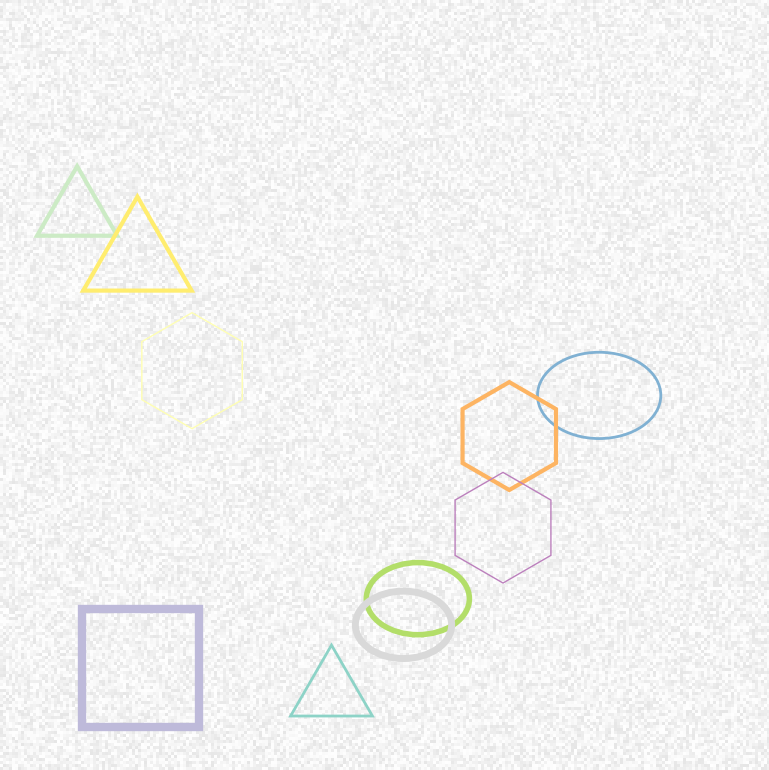[{"shape": "triangle", "thickness": 1, "radius": 0.31, "center": [0.431, 0.101]}, {"shape": "hexagon", "thickness": 0.5, "radius": 0.38, "center": [0.249, 0.519]}, {"shape": "square", "thickness": 3, "radius": 0.38, "center": [0.182, 0.133]}, {"shape": "oval", "thickness": 1, "radius": 0.4, "center": [0.778, 0.486]}, {"shape": "hexagon", "thickness": 1.5, "radius": 0.35, "center": [0.661, 0.434]}, {"shape": "oval", "thickness": 2, "radius": 0.33, "center": [0.543, 0.223]}, {"shape": "oval", "thickness": 2.5, "radius": 0.31, "center": [0.524, 0.189]}, {"shape": "hexagon", "thickness": 0.5, "radius": 0.36, "center": [0.653, 0.315]}, {"shape": "triangle", "thickness": 1.5, "radius": 0.3, "center": [0.1, 0.724]}, {"shape": "triangle", "thickness": 1.5, "radius": 0.41, "center": [0.178, 0.663]}]